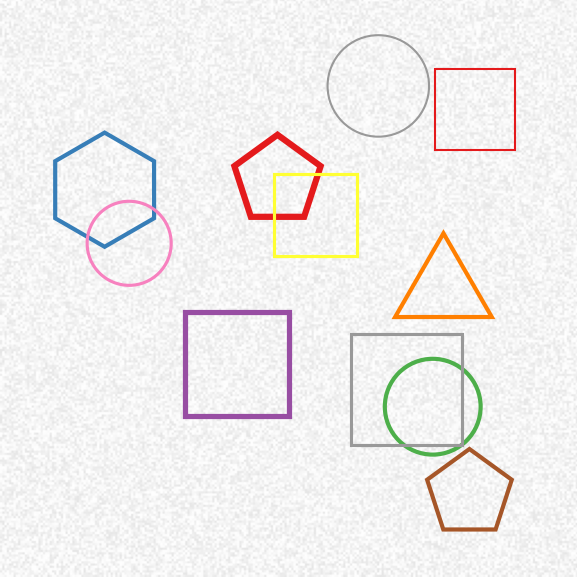[{"shape": "square", "thickness": 1, "radius": 0.35, "center": [0.823, 0.809]}, {"shape": "pentagon", "thickness": 3, "radius": 0.39, "center": [0.481, 0.687]}, {"shape": "hexagon", "thickness": 2, "radius": 0.49, "center": [0.181, 0.671]}, {"shape": "circle", "thickness": 2, "radius": 0.41, "center": [0.749, 0.295]}, {"shape": "square", "thickness": 2.5, "radius": 0.45, "center": [0.411, 0.369]}, {"shape": "triangle", "thickness": 2, "radius": 0.48, "center": [0.768, 0.499]}, {"shape": "square", "thickness": 1.5, "radius": 0.36, "center": [0.546, 0.627]}, {"shape": "pentagon", "thickness": 2, "radius": 0.39, "center": [0.813, 0.145]}, {"shape": "circle", "thickness": 1.5, "radius": 0.36, "center": [0.224, 0.578]}, {"shape": "circle", "thickness": 1, "radius": 0.44, "center": [0.655, 0.85]}, {"shape": "square", "thickness": 1.5, "radius": 0.48, "center": [0.704, 0.324]}]